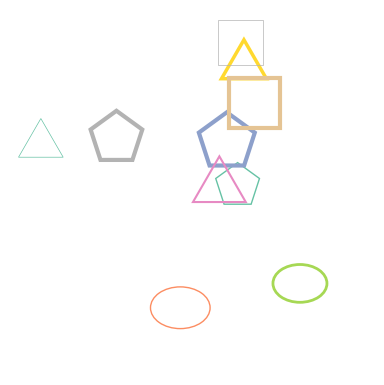[{"shape": "triangle", "thickness": 0.5, "radius": 0.33, "center": [0.106, 0.625]}, {"shape": "pentagon", "thickness": 1, "radius": 0.3, "center": [0.617, 0.518]}, {"shape": "oval", "thickness": 1, "radius": 0.39, "center": [0.468, 0.201]}, {"shape": "pentagon", "thickness": 3, "radius": 0.38, "center": [0.589, 0.632]}, {"shape": "triangle", "thickness": 1.5, "radius": 0.4, "center": [0.57, 0.515]}, {"shape": "oval", "thickness": 2, "radius": 0.35, "center": [0.779, 0.264]}, {"shape": "triangle", "thickness": 2.5, "radius": 0.34, "center": [0.634, 0.829]}, {"shape": "square", "thickness": 3, "radius": 0.33, "center": [0.662, 0.732]}, {"shape": "square", "thickness": 0.5, "radius": 0.29, "center": [0.624, 0.89]}, {"shape": "pentagon", "thickness": 3, "radius": 0.35, "center": [0.302, 0.642]}]